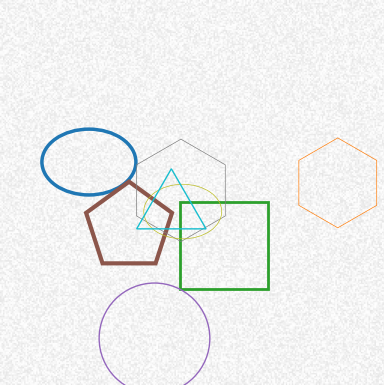[{"shape": "oval", "thickness": 2.5, "radius": 0.61, "center": [0.231, 0.579]}, {"shape": "hexagon", "thickness": 0.5, "radius": 0.58, "center": [0.877, 0.525]}, {"shape": "square", "thickness": 2, "radius": 0.57, "center": [0.582, 0.363]}, {"shape": "circle", "thickness": 1, "radius": 0.72, "center": [0.401, 0.121]}, {"shape": "pentagon", "thickness": 3, "radius": 0.59, "center": [0.335, 0.411]}, {"shape": "hexagon", "thickness": 0.5, "radius": 0.67, "center": [0.47, 0.506]}, {"shape": "oval", "thickness": 0.5, "radius": 0.51, "center": [0.475, 0.451]}, {"shape": "triangle", "thickness": 1, "radius": 0.52, "center": [0.445, 0.458]}]